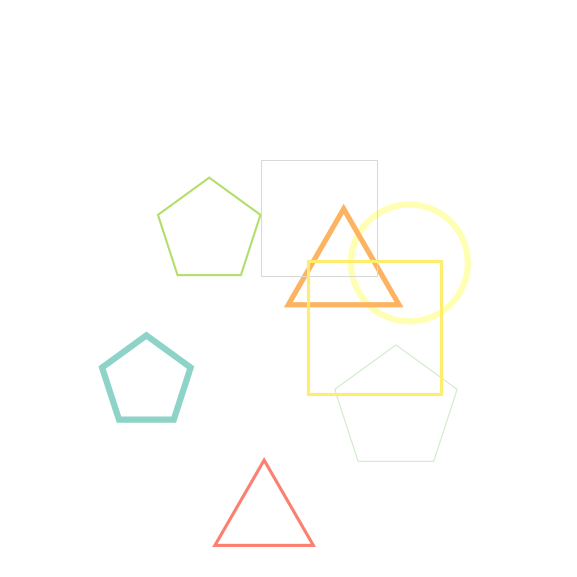[{"shape": "pentagon", "thickness": 3, "radius": 0.4, "center": [0.253, 0.338]}, {"shape": "circle", "thickness": 3, "radius": 0.51, "center": [0.709, 0.544]}, {"shape": "triangle", "thickness": 1.5, "radius": 0.49, "center": [0.457, 0.104]}, {"shape": "triangle", "thickness": 2.5, "radius": 0.55, "center": [0.595, 0.527]}, {"shape": "pentagon", "thickness": 1, "radius": 0.47, "center": [0.362, 0.598]}, {"shape": "square", "thickness": 0.5, "radius": 0.5, "center": [0.553, 0.621]}, {"shape": "pentagon", "thickness": 0.5, "radius": 0.56, "center": [0.686, 0.29]}, {"shape": "square", "thickness": 1.5, "radius": 0.58, "center": [0.649, 0.432]}]